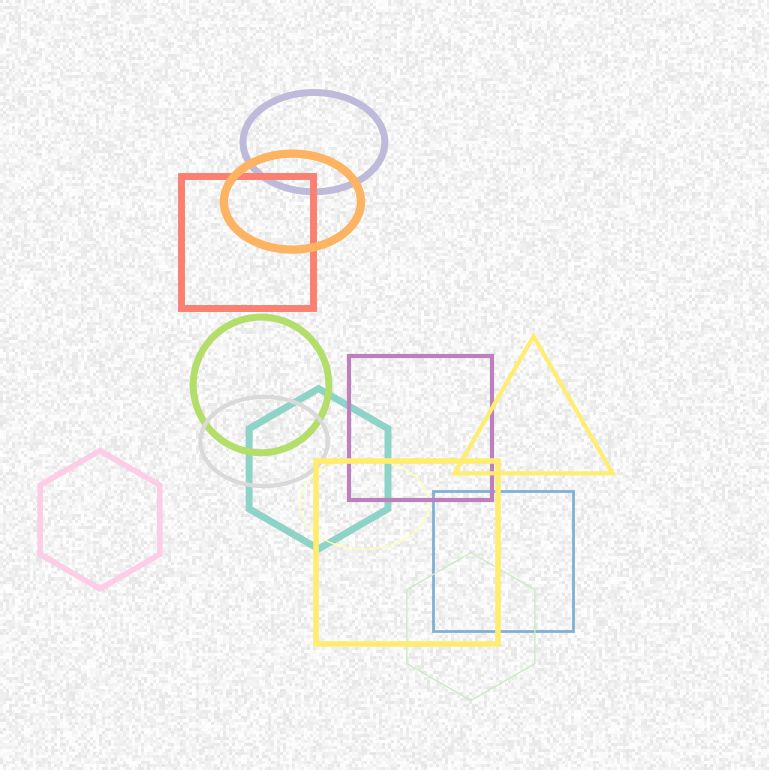[{"shape": "hexagon", "thickness": 2.5, "radius": 0.52, "center": [0.414, 0.391]}, {"shape": "oval", "thickness": 0.5, "radius": 0.42, "center": [0.473, 0.345]}, {"shape": "oval", "thickness": 2.5, "radius": 0.46, "center": [0.408, 0.815]}, {"shape": "square", "thickness": 2.5, "radius": 0.43, "center": [0.32, 0.685]}, {"shape": "square", "thickness": 1, "radius": 0.46, "center": [0.653, 0.272]}, {"shape": "oval", "thickness": 3, "radius": 0.45, "center": [0.38, 0.738]}, {"shape": "circle", "thickness": 2.5, "radius": 0.44, "center": [0.339, 0.5]}, {"shape": "hexagon", "thickness": 2, "radius": 0.45, "center": [0.13, 0.325]}, {"shape": "oval", "thickness": 1.5, "radius": 0.41, "center": [0.343, 0.427]}, {"shape": "square", "thickness": 1.5, "radius": 0.47, "center": [0.546, 0.444]}, {"shape": "hexagon", "thickness": 0.5, "radius": 0.48, "center": [0.612, 0.186]}, {"shape": "square", "thickness": 2, "radius": 0.59, "center": [0.529, 0.283]}, {"shape": "triangle", "thickness": 1.5, "radius": 0.59, "center": [0.693, 0.445]}]